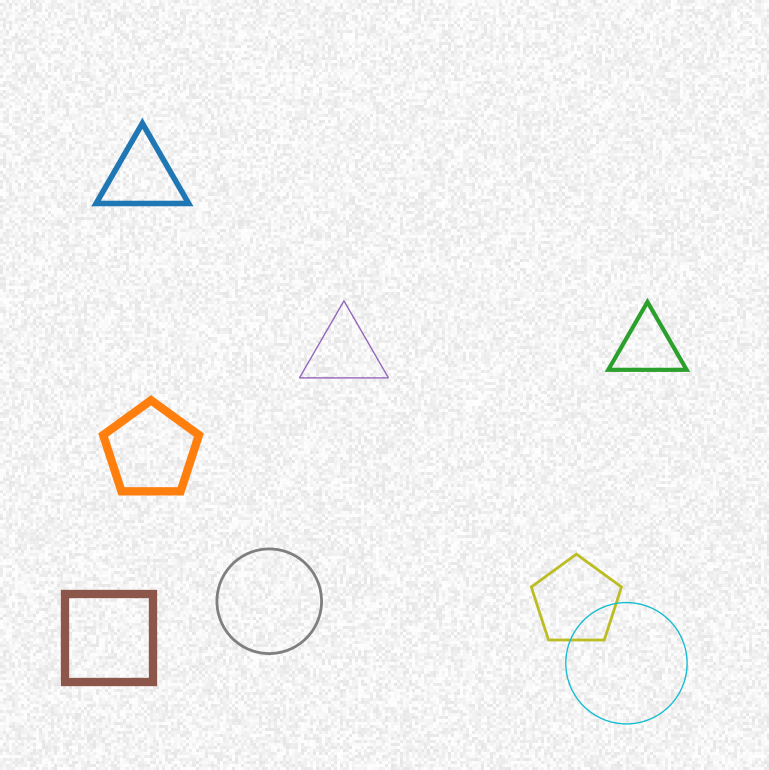[{"shape": "triangle", "thickness": 2, "radius": 0.35, "center": [0.185, 0.77]}, {"shape": "pentagon", "thickness": 3, "radius": 0.33, "center": [0.196, 0.415]}, {"shape": "triangle", "thickness": 1.5, "radius": 0.29, "center": [0.841, 0.549]}, {"shape": "triangle", "thickness": 0.5, "radius": 0.33, "center": [0.447, 0.543]}, {"shape": "square", "thickness": 3, "radius": 0.29, "center": [0.142, 0.172]}, {"shape": "circle", "thickness": 1, "radius": 0.34, "center": [0.35, 0.219]}, {"shape": "pentagon", "thickness": 1, "radius": 0.31, "center": [0.749, 0.219]}, {"shape": "circle", "thickness": 0.5, "radius": 0.39, "center": [0.814, 0.139]}]